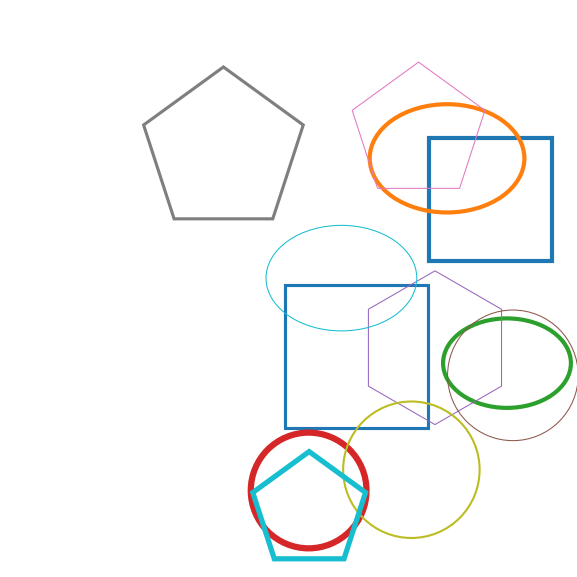[{"shape": "square", "thickness": 1.5, "radius": 0.62, "center": [0.618, 0.382]}, {"shape": "square", "thickness": 2, "radius": 0.53, "center": [0.849, 0.654]}, {"shape": "oval", "thickness": 2, "radius": 0.67, "center": [0.774, 0.725]}, {"shape": "oval", "thickness": 2, "radius": 0.55, "center": [0.878, 0.37]}, {"shape": "circle", "thickness": 3, "radius": 0.5, "center": [0.534, 0.15]}, {"shape": "hexagon", "thickness": 0.5, "radius": 0.67, "center": [0.753, 0.397]}, {"shape": "circle", "thickness": 0.5, "radius": 0.57, "center": [0.888, 0.349]}, {"shape": "pentagon", "thickness": 0.5, "radius": 0.6, "center": [0.725, 0.771]}, {"shape": "pentagon", "thickness": 1.5, "radius": 0.73, "center": [0.387, 0.738]}, {"shape": "circle", "thickness": 1, "radius": 0.59, "center": [0.712, 0.186]}, {"shape": "pentagon", "thickness": 2.5, "radius": 0.51, "center": [0.535, 0.115]}, {"shape": "oval", "thickness": 0.5, "radius": 0.65, "center": [0.591, 0.518]}]